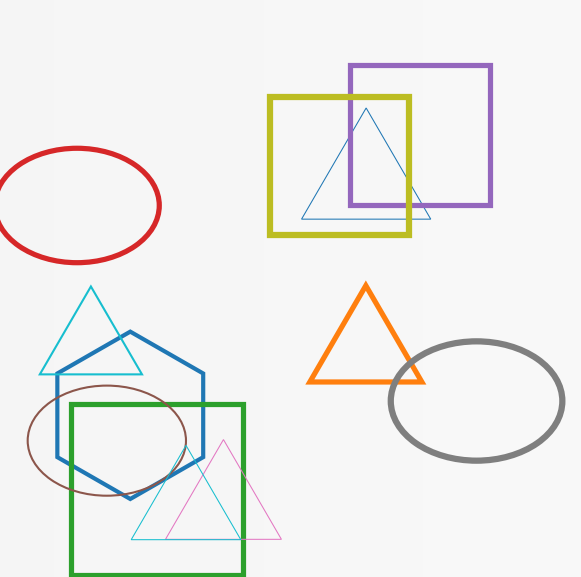[{"shape": "triangle", "thickness": 0.5, "radius": 0.64, "center": [0.63, 0.684]}, {"shape": "hexagon", "thickness": 2, "radius": 0.72, "center": [0.224, 0.28]}, {"shape": "triangle", "thickness": 2.5, "radius": 0.56, "center": [0.629, 0.393]}, {"shape": "square", "thickness": 2.5, "radius": 0.74, "center": [0.27, 0.151]}, {"shape": "oval", "thickness": 2.5, "radius": 0.71, "center": [0.132, 0.643]}, {"shape": "square", "thickness": 2.5, "radius": 0.6, "center": [0.722, 0.765]}, {"shape": "oval", "thickness": 1, "radius": 0.68, "center": [0.184, 0.236]}, {"shape": "triangle", "thickness": 0.5, "radius": 0.58, "center": [0.384, 0.123]}, {"shape": "oval", "thickness": 3, "radius": 0.74, "center": [0.82, 0.305]}, {"shape": "square", "thickness": 3, "radius": 0.6, "center": [0.584, 0.712]}, {"shape": "triangle", "thickness": 0.5, "radius": 0.54, "center": [0.32, 0.119]}, {"shape": "triangle", "thickness": 1, "radius": 0.51, "center": [0.156, 0.402]}]